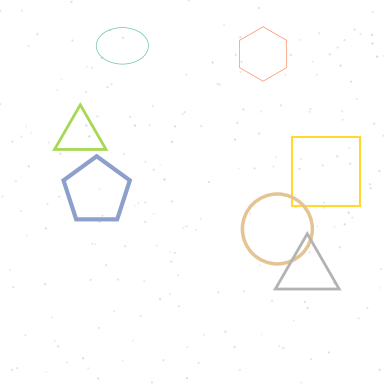[{"shape": "oval", "thickness": 0.5, "radius": 0.34, "center": [0.318, 0.881]}, {"shape": "hexagon", "thickness": 0.5, "radius": 0.35, "center": [0.683, 0.86]}, {"shape": "pentagon", "thickness": 3, "radius": 0.45, "center": [0.251, 0.504]}, {"shape": "triangle", "thickness": 2, "radius": 0.39, "center": [0.209, 0.65]}, {"shape": "square", "thickness": 1.5, "radius": 0.44, "center": [0.847, 0.555]}, {"shape": "circle", "thickness": 2.5, "radius": 0.45, "center": [0.72, 0.405]}, {"shape": "triangle", "thickness": 2, "radius": 0.48, "center": [0.798, 0.297]}]